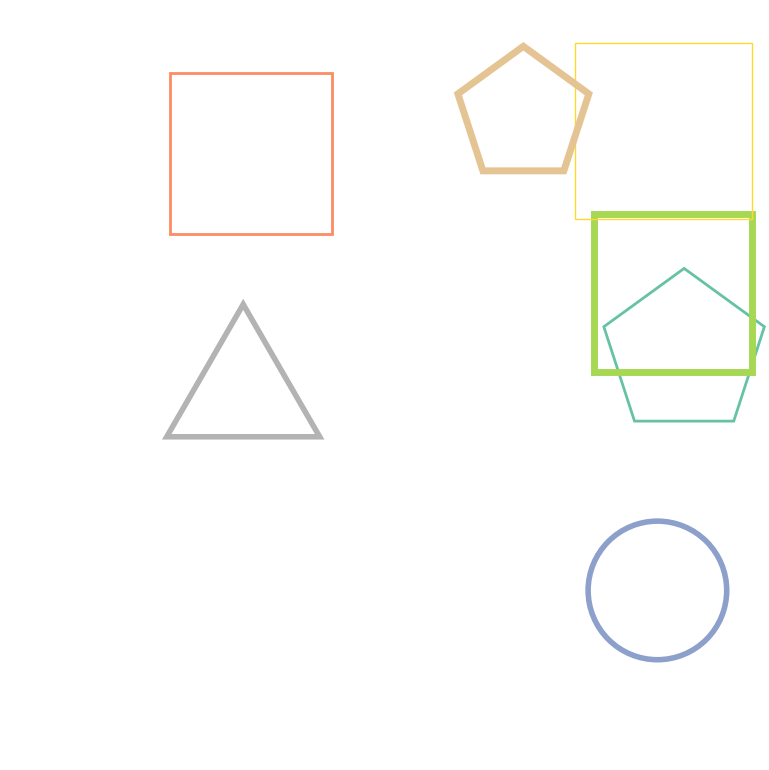[{"shape": "pentagon", "thickness": 1, "radius": 0.55, "center": [0.888, 0.542]}, {"shape": "square", "thickness": 1, "radius": 0.53, "center": [0.326, 0.801]}, {"shape": "circle", "thickness": 2, "radius": 0.45, "center": [0.854, 0.233]}, {"shape": "square", "thickness": 2.5, "radius": 0.51, "center": [0.875, 0.62]}, {"shape": "square", "thickness": 0.5, "radius": 0.57, "center": [0.862, 0.83]}, {"shape": "pentagon", "thickness": 2.5, "radius": 0.45, "center": [0.68, 0.85]}, {"shape": "triangle", "thickness": 2, "radius": 0.57, "center": [0.316, 0.49]}]